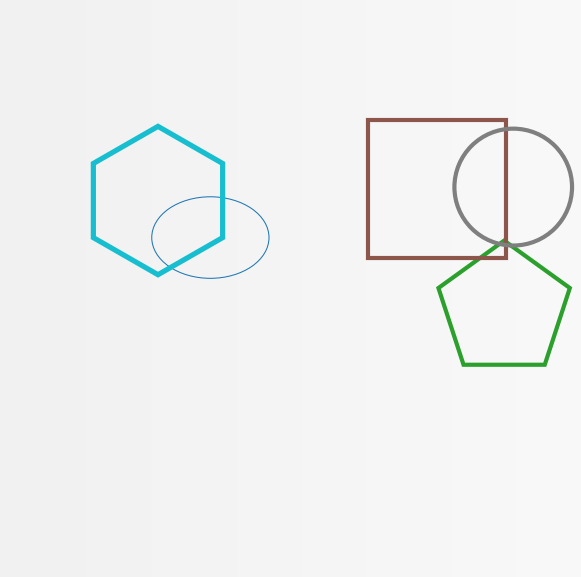[{"shape": "oval", "thickness": 0.5, "radius": 0.5, "center": [0.362, 0.588]}, {"shape": "pentagon", "thickness": 2, "radius": 0.59, "center": [0.867, 0.464]}, {"shape": "square", "thickness": 2, "radius": 0.59, "center": [0.751, 0.672]}, {"shape": "circle", "thickness": 2, "radius": 0.51, "center": [0.883, 0.675]}, {"shape": "hexagon", "thickness": 2.5, "radius": 0.64, "center": [0.272, 0.652]}]